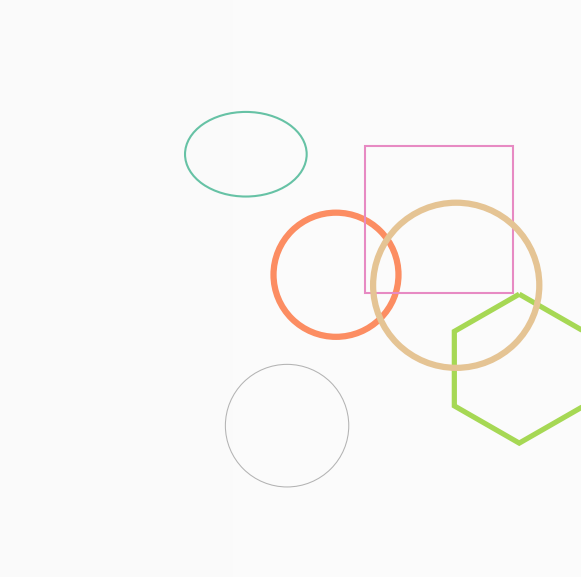[{"shape": "oval", "thickness": 1, "radius": 0.52, "center": [0.423, 0.732]}, {"shape": "circle", "thickness": 3, "radius": 0.54, "center": [0.578, 0.523]}, {"shape": "square", "thickness": 1, "radius": 0.64, "center": [0.755, 0.619]}, {"shape": "hexagon", "thickness": 2.5, "radius": 0.64, "center": [0.893, 0.361]}, {"shape": "circle", "thickness": 3, "radius": 0.71, "center": [0.785, 0.505]}, {"shape": "circle", "thickness": 0.5, "radius": 0.53, "center": [0.494, 0.262]}]